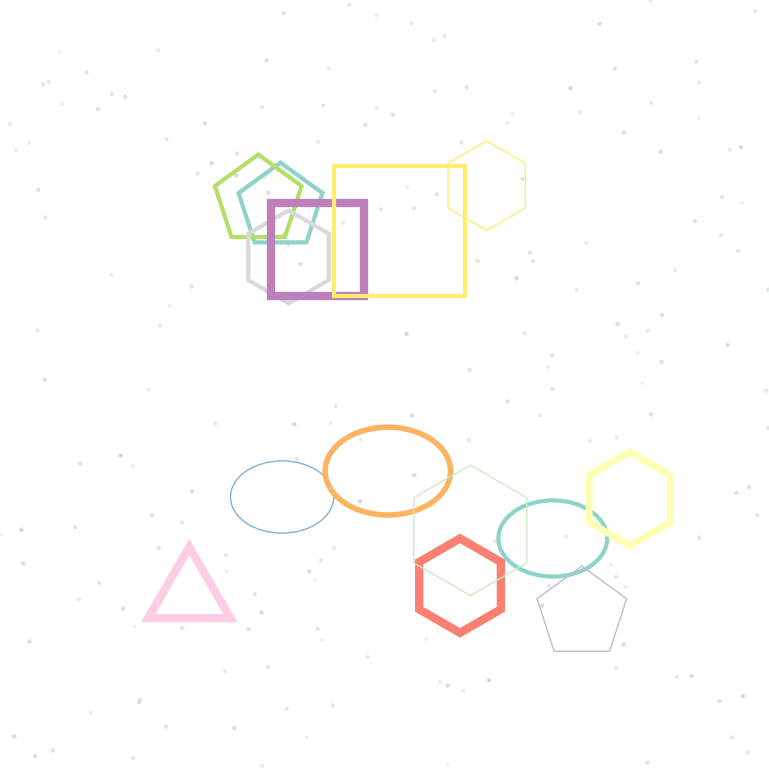[{"shape": "pentagon", "thickness": 1.5, "radius": 0.29, "center": [0.364, 0.732]}, {"shape": "oval", "thickness": 1.5, "radius": 0.35, "center": [0.718, 0.301]}, {"shape": "hexagon", "thickness": 2.5, "radius": 0.3, "center": [0.818, 0.352]}, {"shape": "pentagon", "thickness": 0.5, "radius": 0.31, "center": [0.756, 0.204]}, {"shape": "hexagon", "thickness": 3, "radius": 0.31, "center": [0.597, 0.239]}, {"shape": "oval", "thickness": 0.5, "radius": 0.34, "center": [0.366, 0.355]}, {"shape": "oval", "thickness": 2, "radius": 0.41, "center": [0.504, 0.388]}, {"shape": "pentagon", "thickness": 1.5, "radius": 0.3, "center": [0.335, 0.74]}, {"shape": "triangle", "thickness": 3, "radius": 0.31, "center": [0.246, 0.228]}, {"shape": "hexagon", "thickness": 1.5, "radius": 0.3, "center": [0.375, 0.666]}, {"shape": "square", "thickness": 3, "radius": 0.3, "center": [0.412, 0.676]}, {"shape": "hexagon", "thickness": 0.5, "radius": 0.42, "center": [0.611, 0.311]}, {"shape": "square", "thickness": 1.5, "radius": 0.42, "center": [0.519, 0.7]}, {"shape": "hexagon", "thickness": 0.5, "radius": 0.29, "center": [0.632, 0.759]}]